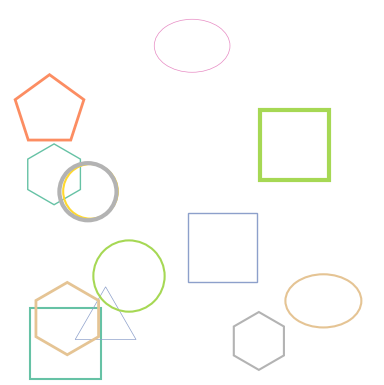[{"shape": "hexagon", "thickness": 1, "radius": 0.39, "center": [0.14, 0.547]}, {"shape": "square", "thickness": 1.5, "radius": 0.46, "center": [0.17, 0.107]}, {"shape": "pentagon", "thickness": 2, "radius": 0.47, "center": [0.129, 0.712]}, {"shape": "square", "thickness": 1, "radius": 0.45, "center": [0.577, 0.358]}, {"shape": "triangle", "thickness": 0.5, "radius": 0.46, "center": [0.274, 0.164]}, {"shape": "oval", "thickness": 0.5, "radius": 0.49, "center": [0.499, 0.881]}, {"shape": "circle", "thickness": 1.5, "radius": 0.46, "center": [0.335, 0.283]}, {"shape": "square", "thickness": 3, "radius": 0.45, "center": [0.765, 0.623]}, {"shape": "circle", "thickness": 1.5, "radius": 0.35, "center": [0.235, 0.503]}, {"shape": "hexagon", "thickness": 2, "radius": 0.47, "center": [0.175, 0.173]}, {"shape": "oval", "thickness": 1.5, "radius": 0.49, "center": [0.84, 0.219]}, {"shape": "hexagon", "thickness": 1.5, "radius": 0.38, "center": [0.672, 0.114]}, {"shape": "circle", "thickness": 3, "radius": 0.37, "center": [0.228, 0.502]}]